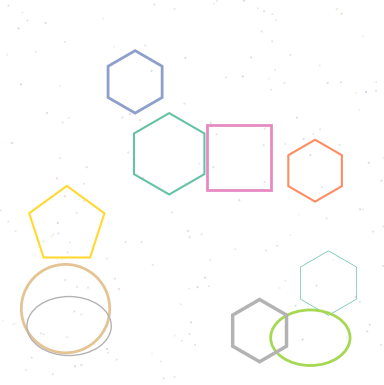[{"shape": "hexagon", "thickness": 1.5, "radius": 0.53, "center": [0.439, 0.601]}, {"shape": "hexagon", "thickness": 0.5, "radius": 0.42, "center": [0.853, 0.265]}, {"shape": "hexagon", "thickness": 1.5, "radius": 0.4, "center": [0.818, 0.557]}, {"shape": "hexagon", "thickness": 2, "radius": 0.41, "center": [0.351, 0.787]}, {"shape": "square", "thickness": 2, "radius": 0.42, "center": [0.621, 0.591]}, {"shape": "oval", "thickness": 2, "radius": 0.52, "center": [0.806, 0.123]}, {"shape": "pentagon", "thickness": 1.5, "radius": 0.51, "center": [0.174, 0.414]}, {"shape": "circle", "thickness": 2, "radius": 0.57, "center": [0.17, 0.198]}, {"shape": "hexagon", "thickness": 2.5, "radius": 0.4, "center": [0.674, 0.141]}, {"shape": "oval", "thickness": 1, "radius": 0.55, "center": [0.179, 0.153]}]